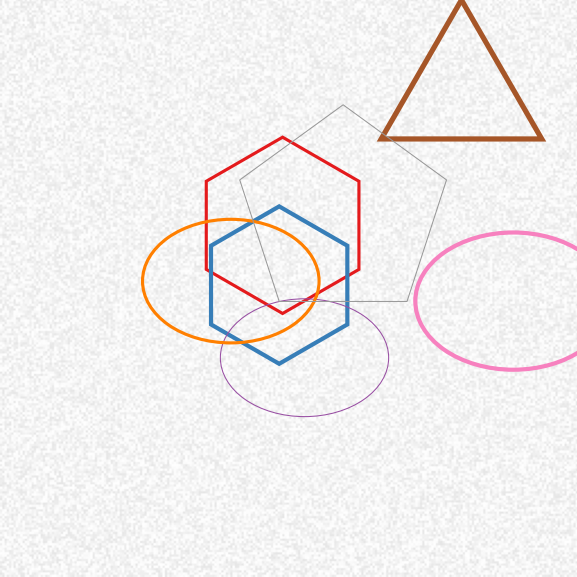[{"shape": "hexagon", "thickness": 1.5, "radius": 0.76, "center": [0.489, 0.609]}, {"shape": "hexagon", "thickness": 2, "radius": 0.68, "center": [0.483, 0.505]}, {"shape": "oval", "thickness": 0.5, "radius": 0.73, "center": [0.527, 0.38]}, {"shape": "oval", "thickness": 1.5, "radius": 0.76, "center": [0.4, 0.512]}, {"shape": "triangle", "thickness": 2.5, "radius": 0.8, "center": [0.799, 0.839]}, {"shape": "oval", "thickness": 2, "radius": 0.85, "center": [0.889, 0.478]}, {"shape": "pentagon", "thickness": 0.5, "radius": 0.94, "center": [0.594, 0.629]}]